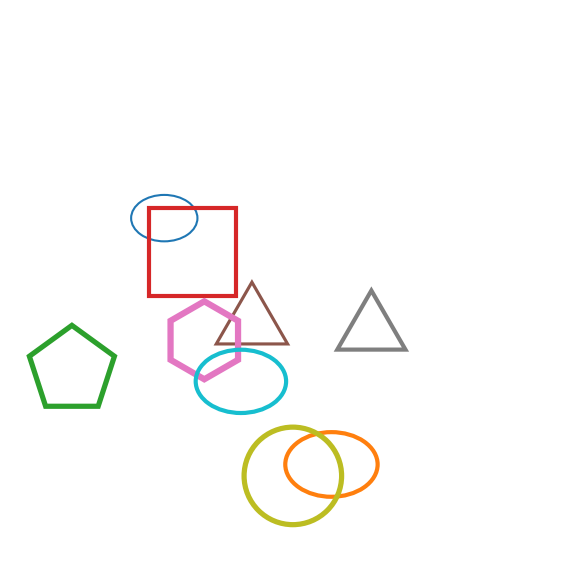[{"shape": "oval", "thickness": 1, "radius": 0.29, "center": [0.284, 0.621]}, {"shape": "oval", "thickness": 2, "radius": 0.4, "center": [0.574, 0.195]}, {"shape": "pentagon", "thickness": 2.5, "radius": 0.39, "center": [0.125, 0.358]}, {"shape": "square", "thickness": 2, "radius": 0.38, "center": [0.333, 0.563]}, {"shape": "triangle", "thickness": 1.5, "radius": 0.36, "center": [0.436, 0.439]}, {"shape": "hexagon", "thickness": 3, "radius": 0.34, "center": [0.354, 0.41]}, {"shape": "triangle", "thickness": 2, "radius": 0.34, "center": [0.643, 0.428]}, {"shape": "circle", "thickness": 2.5, "radius": 0.42, "center": [0.507, 0.175]}, {"shape": "oval", "thickness": 2, "radius": 0.39, "center": [0.417, 0.339]}]